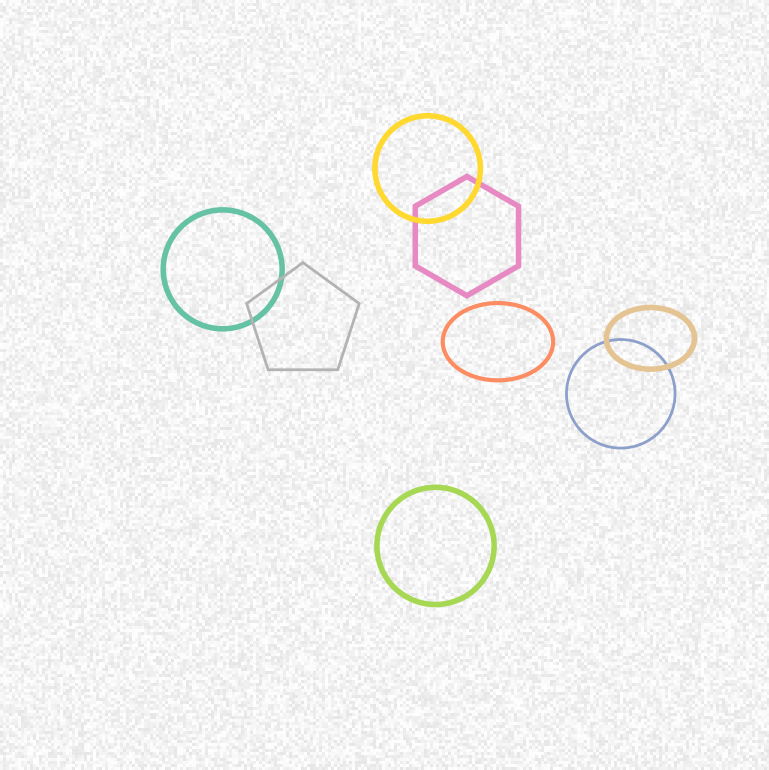[{"shape": "circle", "thickness": 2, "radius": 0.39, "center": [0.289, 0.65]}, {"shape": "oval", "thickness": 1.5, "radius": 0.36, "center": [0.647, 0.556]}, {"shape": "circle", "thickness": 1, "radius": 0.35, "center": [0.806, 0.489]}, {"shape": "hexagon", "thickness": 2, "radius": 0.39, "center": [0.606, 0.693]}, {"shape": "circle", "thickness": 2, "radius": 0.38, "center": [0.566, 0.291]}, {"shape": "circle", "thickness": 2, "radius": 0.34, "center": [0.555, 0.781]}, {"shape": "oval", "thickness": 2, "radius": 0.29, "center": [0.845, 0.561]}, {"shape": "pentagon", "thickness": 1, "radius": 0.38, "center": [0.393, 0.582]}]